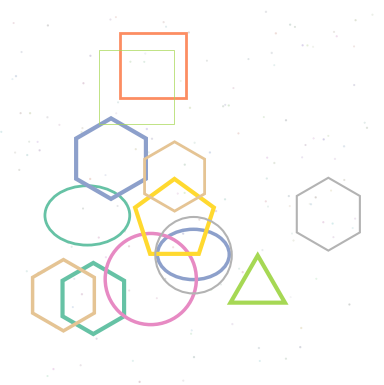[{"shape": "oval", "thickness": 2, "radius": 0.55, "center": [0.227, 0.44]}, {"shape": "hexagon", "thickness": 3, "radius": 0.46, "center": [0.242, 0.225]}, {"shape": "square", "thickness": 2, "radius": 0.42, "center": [0.397, 0.829]}, {"shape": "oval", "thickness": 2.5, "radius": 0.47, "center": [0.502, 0.339]}, {"shape": "hexagon", "thickness": 3, "radius": 0.52, "center": [0.288, 0.588]}, {"shape": "circle", "thickness": 2.5, "radius": 0.59, "center": [0.392, 0.275]}, {"shape": "triangle", "thickness": 3, "radius": 0.41, "center": [0.669, 0.255]}, {"shape": "square", "thickness": 0.5, "radius": 0.48, "center": [0.355, 0.774]}, {"shape": "pentagon", "thickness": 3, "radius": 0.54, "center": [0.453, 0.428]}, {"shape": "hexagon", "thickness": 2, "radius": 0.45, "center": [0.453, 0.542]}, {"shape": "hexagon", "thickness": 2.5, "radius": 0.46, "center": [0.165, 0.233]}, {"shape": "hexagon", "thickness": 1.5, "radius": 0.47, "center": [0.853, 0.444]}, {"shape": "circle", "thickness": 1.5, "radius": 0.5, "center": [0.503, 0.337]}]